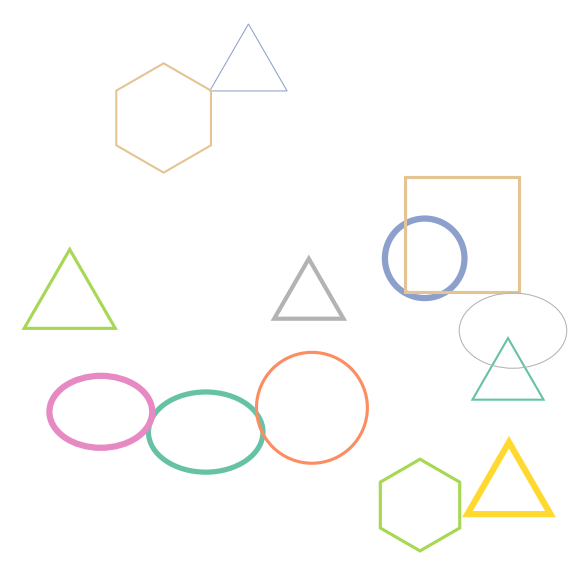[{"shape": "triangle", "thickness": 1, "radius": 0.36, "center": [0.88, 0.343]}, {"shape": "oval", "thickness": 2.5, "radius": 0.5, "center": [0.356, 0.251]}, {"shape": "circle", "thickness": 1.5, "radius": 0.48, "center": [0.54, 0.293]}, {"shape": "circle", "thickness": 3, "radius": 0.34, "center": [0.735, 0.552]}, {"shape": "triangle", "thickness": 0.5, "radius": 0.39, "center": [0.43, 0.88]}, {"shape": "oval", "thickness": 3, "radius": 0.45, "center": [0.175, 0.286]}, {"shape": "hexagon", "thickness": 1.5, "radius": 0.4, "center": [0.727, 0.125]}, {"shape": "triangle", "thickness": 1.5, "radius": 0.46, "center": [0.121, 0.476]}, {"shape": "triangle", "thickness": 3, "radius": 0.42, "center": [0.881, 0.15]}, {"shape": "square", "thickness": 1.5, "radius": 0.5, "center": [0.8, 0.592]}, {"shape": "hexagon", "thickness": 1, "radius": 0.47, "center": [0.283, 0.795]}, {"shape": "triangle", "thickness": 2, "radius": 0.35, "center": [0.535, 0.482]}, {"shape": "oval", "thickness": 0.5, "radius": 0.47, "center": [0.888, 0.427]}]